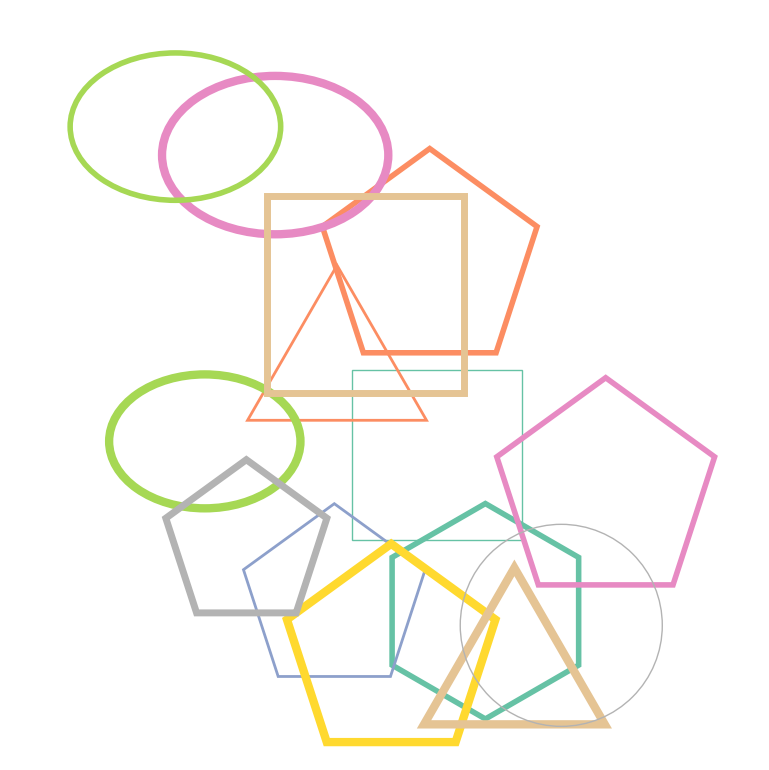[{"shape": "hexagon", "thickness": 2, "radius": 0.7, "center": [0.63, 0.206]}, {"shape": "square", "thickness": 0.5, "radius": 0.55, "center": [0.567, 0.409]}, {"shape": "pentagon", "thickness": 2, "radius": 0.73, "center": [0.558, 0.66]}, {"shape": "triangle", "thickness": 1, "radius": 0.67, "center": [0.438, 0.521]}, {"shape": "pentagon", "thickness": 1, "radius": 0.62, "center": [0.434, 0.222]}, {"shape": "oval", "thickness": 3, "radius": 0.73, "center": [0.357, 0.799]}, {"shape": "pentagon", "thickness": 2, "radius": 0.74, "center": [0.787, 0.361]}, {"shape": "oval", "thickness": 2, "radius": 0.68, "center": [0.228, 0.836]}, {"shape": "oval", "thickness": 3, "radius": 0.62, "center": [0.266, 0.427]}, {"shape": "pentagon", "thickness": 3, "radius": 0.71, "center": [0.508, 0.151]}, {"shape": "triangle", "thickness": 3, "radius": 0.68, "center": [0.668, 0.127]}, {"shape": "square", "thickness": 2.5, "radius": 0.64, "center": [0.475, 0.618]}, {"shape": "circle", "thickness": 0.5, "radius": 0.66, "center": [0.729, 0.188]}, {"shape": "pentagon", "thickness": 2.5, "radius": 0.55, "center": [0.32, 0.293]}]